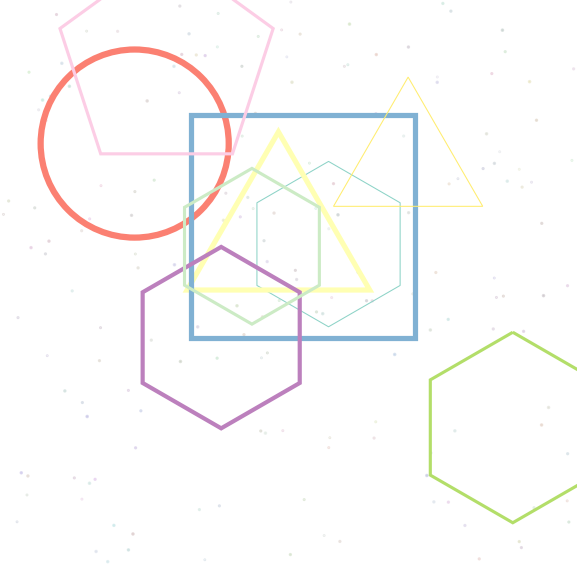[{"shape": "hexagon", "thickness": 0.5, "radius": 0.72, "center": [0.569, 0.576]}, {"shape": "triangle", "thickness": 2.5, "radius": 0.91, "center": [0.482, 0.588]}, {"shape": "circle", "thickness": 3, "radius": 0.81, "center": [0.233, 0.751]}, {"shape": "square", "thickness": 2.5, "radius": 0.97, "center": [0.525, 0.607]}, {"shape": "hexagon", "thickness": 1.5, "radius": 0.82, "center": [0.888, 0.259]}, {"shape": "pentagon", "thickness": 1.5, "radius": 0.97, "center": [0.288, 0.89]}, {"shape": "hexagon", "thickness": 2, "radius": 0.79, "center": [0.383, 0.415]}, {"shape": "hexagon", "thickness": 1.5, "radius": 0.67, "center": [0.436, 0.573]}, {"shape": "triangle", "thickness": 0.5, "radius": 0.75, "center": [0.707, 0.716]}]